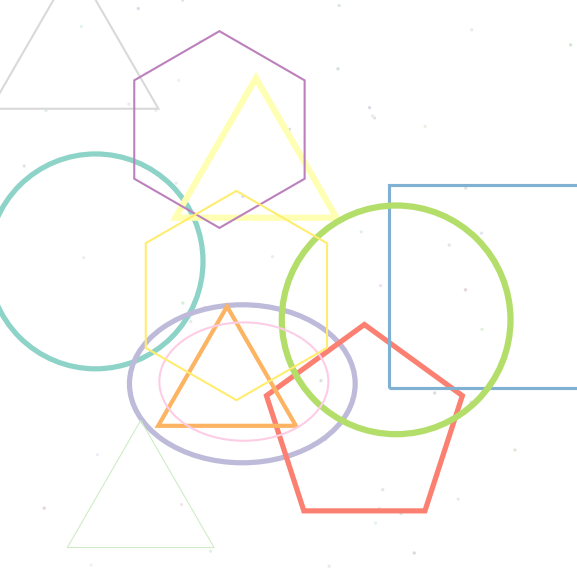[{"shape": "circle", "thickness": 2.5, "radius": 0.93, "center": [0.165, 0.547]}, {"shape": "triangle", "thickness": 3, "radius": 0.81, "center": [0.443, 0.703]}, {"shape": "oval", "thickness": 2.5, "radius": 0.98, "center": [0.42, 0.335]}, {"shape": "pentagon", "thickness": 2.5, "radius": 0.89, "center": [0.631, 0.259]}, {"shape": "square", "thickness": 1.5, "radius": 0.88, "center": [0.85, 0.503]}, {"shape": "triangle", "thickness": 2, "radius": 0.69, "center": [0.393, 0.331]}, {"shape": "circle", "thickness": 3, "radius": 0.99, "center": [0.686, 0.445]}, {"shape": "oval", "thickness": 1, "radius": 0.73, "center": [0.422, 0.338]}, {"shape": "triangle", "thickness": 1, "radius": 0.84, "center": [0.129, 0.895]}, {"shape": "hexagon", "thickness": 1, "radius": 0.85, "center": [0.38, 0.775]}, {"shape": "triangle", "thickness": 0.5, "radius": 0.73, "center": [0.244, 0.124]}, {"shape": "hexagon", "thickness": 1, "radius": 0.91, "center": [0.409, 0.487]}]